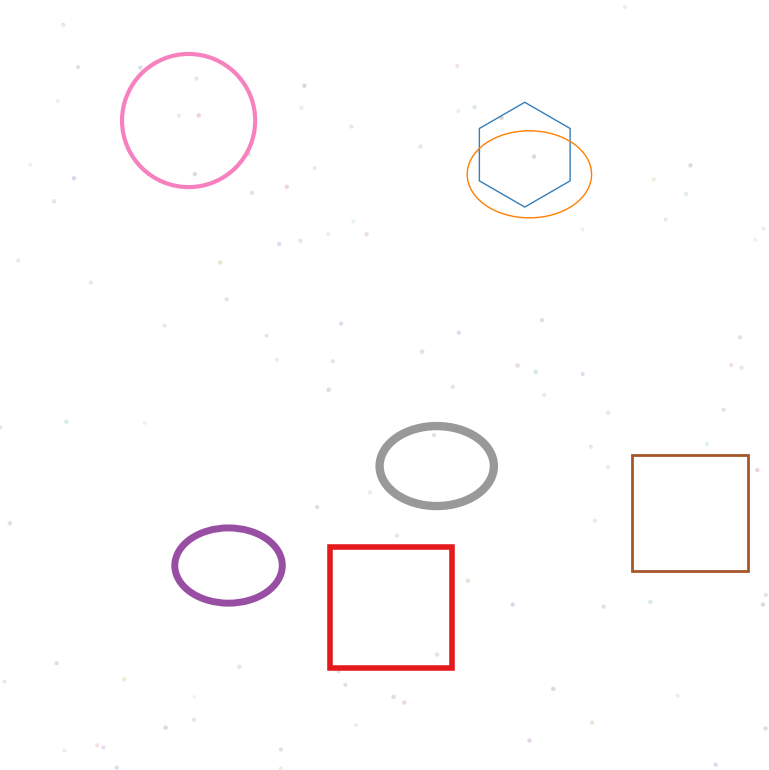[{"shape": "square", "thickness": 2, "radius": 0.4, "center": [0.508, 0.211]}, {"shape": "hexagon", "thickness": 0.5, "radius": 0.34, "center": [0.681, 0.799]}, {"shape": "oval", "thickness": 2.5, "radius": 0.35, "center": [0.297, 0.266]}, {"shape": "oval", "thickness": 0.5, "radius": 0.4, "center": [0.688, 0.774]}, {"shape": "square", "thickness": 1, "radius": 0.37, "center": [0.896, 0.334]}, {"shape": "circle", "thickness": 1.5, "radius": 0.43, "center": [0.245, 0.843]}, {"shape": "oval", "thickness": 3, "radius": 0.37, "center": [0.567, 0.395]}]